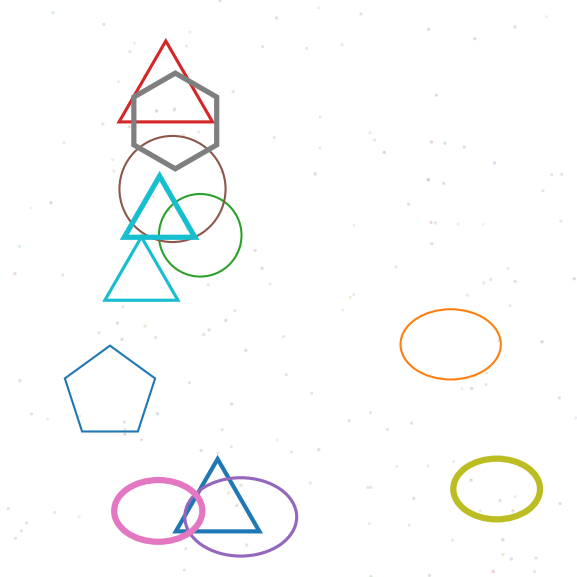[{"shape": "pentagon", "thickness": 1, "radius": 0.41, "center": [0.19, 0.318]}, {"shape": "triangle", "thickness": 2, "radius": 0.42, "center": [0.377, 0.121]}, {"shape": "oval", "thickness": 1, "radius": 0.43, "center": [0.78, 0.403]}, {"shape": "circle", "thickness": 1, "radius": 0.36, "center": [0.347, 0.592]}, {"shape": "triangle", "thickness": 1.5, "radius": 0.47, "center": [0.287, 0.835]}, {"shape": "oval", "thickness": 1.5, "radius": 0.48, "center": [0.417, 0.104]}, {"shape": "circle", "thickness": 1, "radius": 0.46, "center": [0.299, 0.672]}, {"shape": "oval", "thickness": 3, "radius": 0.38, "center": [0.274, 0.114]}, {"shape": "hexagon", "thickness": 2.5, "radius": 0.41, "center": [0.304, 0.79]}, {"shape": "oval", "thickness": 3, "radius": 0.38, "center": [0.86, 0.152]}, {"shape": "triangle", "thickness": 1.5, "radius": 0.37, "center": [0.245, 0.516]}, {"shape": "triangle", "thickness": 2.5, "radius": 0.35, "center": [0.276, 0.624]}]